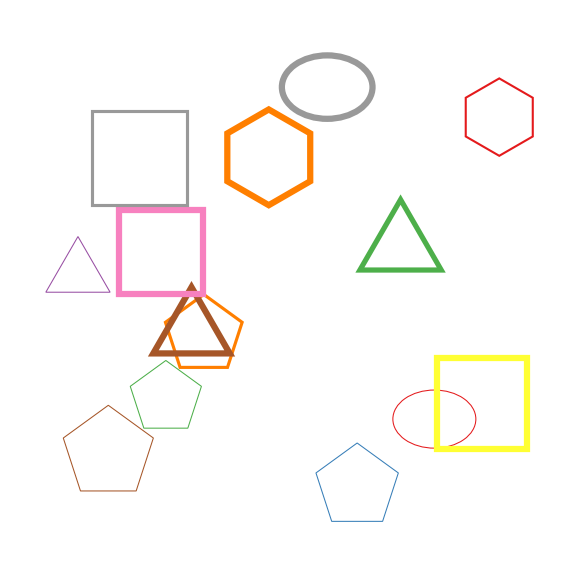[{"shape": "oval", "thickness": 0.5, "radius": 0.36, "center": [0.752, 0.273]}, {"shape": "hexagon", "thickness": 1, "radius": 0.34, "center": [0.865, 0.796]}, {"shape": "pentagon", "thickness": 0.5, "radius": 0.37, "center": [0.618, 0.157]}, {"shape": "triangle", "thickness": 2.5, "radius": 0.41, "center": [0.694, 0.572]}, {"shape": "pentagon", "thickness": 0.5, "radius": 0.32, "center": [0.287, 0.31]}, {"shape": "triangle", "thickness": 0.5, "radius": 0.32, "center": [0.135, 0.525]}, {"shape": "pentagon", "thickness": 1.5, "radius": 0.35, "center": [0.353, 0.419]}, {"shape": "hexagon", "thickness": 3, "radius": 0.41, "center": [0.465, 0.727]}, {"shape": "square", "thickness": 3, "radius": 0.39, "center": [0.834, 0.301]}, {"shape": "triangle", "thickness": 3, "radius": 0.38, "center": [0.332, 0.425]}, {"shape": "pentagon", "thickness": 0.5, "radius": 0.41, "center": [0.188, 0.215]}, {"shape": "square", "thickness": 3, "radius": 0.37, "center": [0.278, 0.562]}, {"shape": "oval", "thickness": 3, "radius": 0.39, "center": [0.567, 0.848]}, {"shape": "square", "thickness": 1.5, "radius": 0.41, "center": [0.241, 0.725]}]